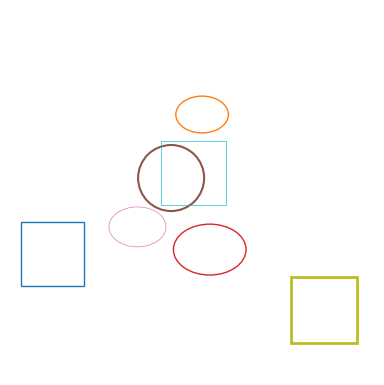[{"shape": "square", "thickness": 1, "radius": 0.41, "center": [0.136, 0.34]}, {"shape": "oval", "thickness": 1, "radius": 0.34, "center": [0.525, 0.703]}, {"shape": "oval", "thickness": 1, "radius": 0.47, "center": [0.545, 0.352]}, {"shape": "circle", "thickness": 1.5, "radius": 0.43, "center": [0.444, 0.538]}, {"shape": "oval", "thickness": 0.5, "radius": 0.37, "center": [0.357, 0.411]}, {"shape": "square", "thickness": 2, "radius": 0.42, "center": [0.841, 0.195]}, {"shape": "square", "thickness": 0.5, "radius": 0.42, "center": [0.503, 0.551]}]